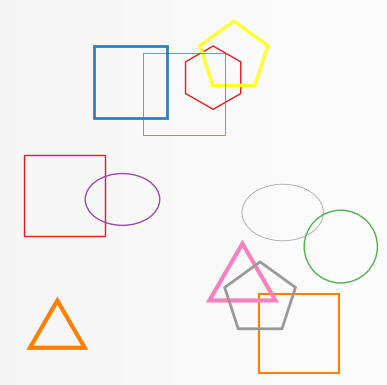[{"shape": "hexagon", "thickness": 1, "radius": 0.41, "center": [0.55, 0.798]}, {"shape": "square", "thickness": 1, "radius": 0.52, "center": [0.167, 0.491]}, {"shape": "square", "thickness": 2, "radius": 0.47, "center": [0.337, 0.787]}, {"shape": "circle", "thickness": 1, "radius": 0.47, "center": [0.879, 0.359]}, {"shape": "oval", "thickness": 1, "radius": 0.48, "center": [0.316, 0.482]}, {"shape": "triangle", "thickness": 3, "radius": 0.41, "center": [0.148, 0.138]}, {"shape": "square", "thickness": 1.5, "radius": 0.52, "center": [0.771, 0.134]}, {"shape": "pentagon", "thickness": 2.5, "radius": 0.46, "center": [0.604, 0.853]}, {"shape": "square", "thickness": 0.5, "radius": 0.53, "center": [0.475, 0.757]}, {"shape": "triangle", "thickness": 3, "radius": 0.49, "center": [0.626, 0.269]}, {"shape": "pentagon", "thickness": 2, "radius": 0.48, "center": [0.671, 0.224]}, {"shape": "oval", "thickness": 0.5, "radius": 0.53, "center": [0.73, 0.448]}]